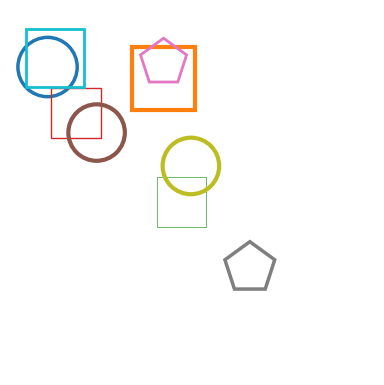[{"shape": "circle", "thickness": 2.5, "radius": 0.39, "center": [0.124, 0.826]}, {"shape": "square", "thickness": 3, "radius": 0.41, "center": [0.425, 0.796]}, {"shape": "square", "thickness": 0.5, "radius": 0.32, "center": [0.471, 0.475]}, {"shape": "square", "thickness": 1, "radius": 0.33, "center": [0.197, 0.707]}, {"shape": "circle", "thickness": 3, "radius": 0.37, "center": [0.251, 0.656]}, {"shape": "pentagon", "thickness": 2, "radius": 0.31, "center": [0.425, 0.838]}, {"shape": "pentagon", "thickness": 2.5, "radius": 0.34, "center": [0.649, 0.304]}, {"shape": "circle", "thickness": 3, "radius": 0.37, "center": [0.496, 0.569]}, {"shape": "square", "thickness": 2, "radius": 0.38, "center": [0.142, 0.849]}]